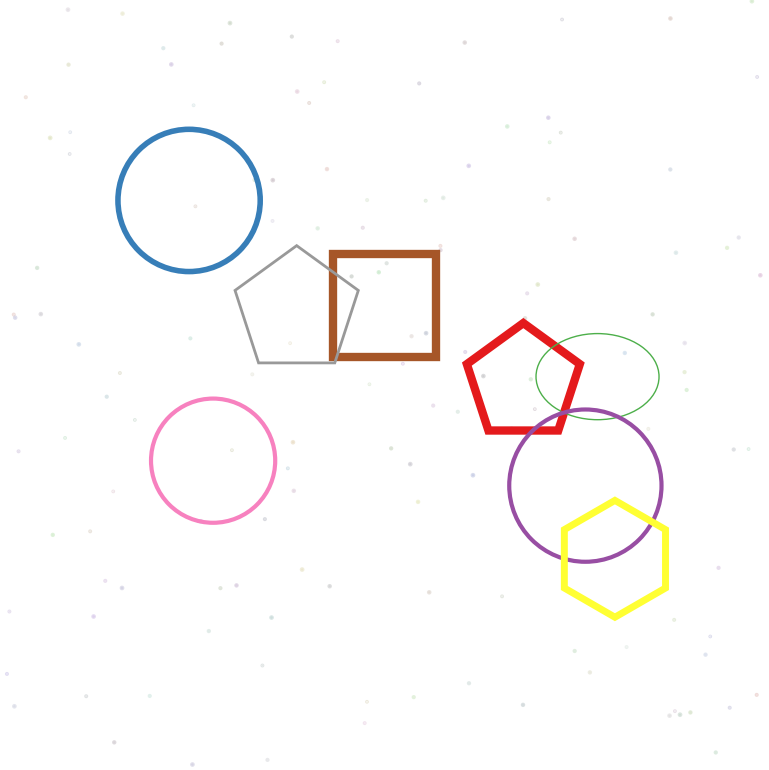[{"shape": "pentagon", "thickness": 3, "radius": 0.39, "center": [0.68, 0.503]}, {"shape": "circle", "thickness": 2, "radius": 0.46, "center": [0.246, 0.74]}, {"shape": "oval", "thickness": 0.5, "radius": 0.4, "center": [0.776, 0.511]}, {"shape": "circle", "thickness": 1.5, "radius": 0.49, "center": [0.76, 0.369]}, {"shape": "hexagon", "thickness": 2.5, "radius": 0.38, "center": [0.799, 0.274]}, {"shape": "square", "thickness": 3, "radius": 0.34, "center": [0.5, 0.603]}, {"shape": "circle", "thickness": 1.5, "radius": 0.4, "center": [0.277, 0.402]}, {"shape": "pentagon", "thickness": 1, "radius": 0.42, "center": [0.385, 0.597]}]